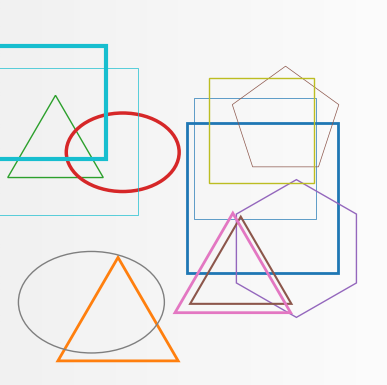[{"shape": "square", "thickness": 2, "radius": 0.97, "center": [0.677, 0.487]}, {"shape": "square", "thickness": 0.5, "radius": 0.79, "center": [0.659, 0.588]}, {"shape": "triangle", "thickness": 2, "radius": 0.9, "center": [0.305, 0.152]}, {"shape": "triangle", "thickness": 1, "radius": 0.71, "center": [0.143, 0.61]}, {"shape": "oval", "thickness": 2.5, "radius": 0.73, "center": [0.317, 0.604]}, {"shape": "hexagon", "thickness": 1, "radius": 0.89, "center": [0.765, 0.355]}, {"shape": "pentagon", "thickness": 0.5, "radius": 0.72, "center": [0.737, 0.684]}, {"shape": "triangle", "thickness": 1.5, "radius": 0.75, "center": [0.621, 0.286]}, {"shape": "triangle", "thickness": 2, "radius": 0.86, "center": [0.601, 0.274]}, {"shape": "oval", "thickness": 1, "radius": 0.94, "center": [0.236, 0.215]}, {"shape": "square", "thickness": 1, "radius": 0.68, "center": [0.675, 0.66]}, {"shape": "square", "thickness": 3, "radius": 0.73, "center": [0.126, 0.735]}, {"shape": "square", "thickness": 0.5, "radius": 0.95, "center": [0.165, 0.633]}]